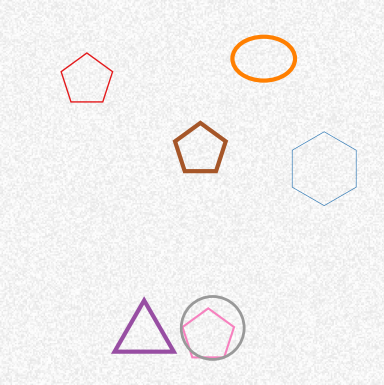[{"shape": "pentagon", "thickness": 1, "radius": 0.35, "center": [0.226, 0.792]}, {"shape": "hexagon", "thickness": 0.5, "radius": 0.48, "center": [0.842, 0.562]}, {"shape": "triangle", "thickness": 3, "radius": 0.44, "center": [0.374, 0.131]}, {"shape": "oval", "thickness": 3, "radius": 0.41, "center": [0.685, 0.848]}, {"shape": "pentagon", "thickness": 3, "radius": 0.35, "center": [0.52, 0.611]}, {"shape": "pentagon", "thickness": 1.5, "radius": 0.35, "center": [0.541, 0.129]}, {"shape": "circle", "thickness": 2, "radius": 0.41, "center": [0.552, 0.148]}]